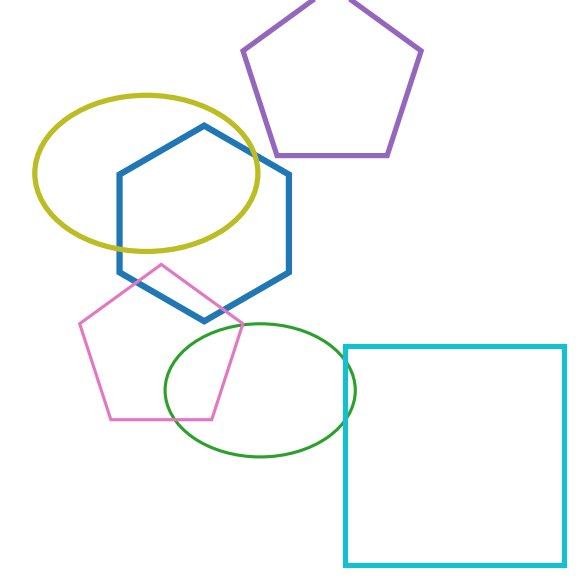[{"shape": "hexagon", "thickness": 3, "radius": 0.85, "center": [0.354, 0.612]}, {"shape": "oval", "thickness": 1.5, "radius": 0.82, "center": [0.451, 0.323]}, {"shape": "pentagon", "thickness": 2.5, "radius": 0.81, "center": [0.575, 0.861]}, {"shape": "pentagon", "thickness": 1.5, "radius": 0.74, "center": [0.279, 0.393]}, {"shape": "oval", "thickness": 2.5, "radius": 0.97, "center": [0.253, 0.699]}, {"shape": "square", "thickness": 2.5, "radius": 0.95, "center": [0.787, 0.211]}]